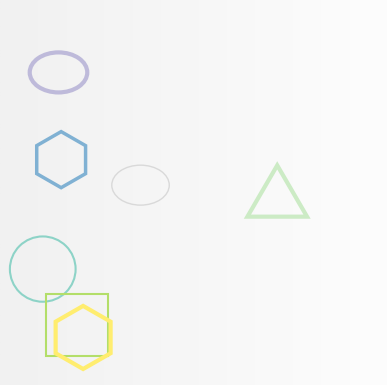[{"shape": "circle", "thickness": 1.5, "radius": 0.42, "center": [0.11, 0.301]}, {"shape": "oval", "thickness": 3, "radius": 0.37, "center": [0.151, 0.812]}, {"shape": "hexagon", "thickness": 2.5, "radius": 0.36, "center": [0.158, 0.585]}, {"shape": "square", "thickness": 1.5, "radius": 0.4, "center": [0.198, 0.156]}, {"shape": "oval", "thickness": 1, "radius": 0.37, "center": [0.363, 0.519]}, {"shape": "triangle", "thickness": 3, "radius": 0.44, "center": [0.715, 0.482]}, {"shape": "hexagon", "thickness": 3, "radius": 0.41, "center": [0.215, 0.124]}]